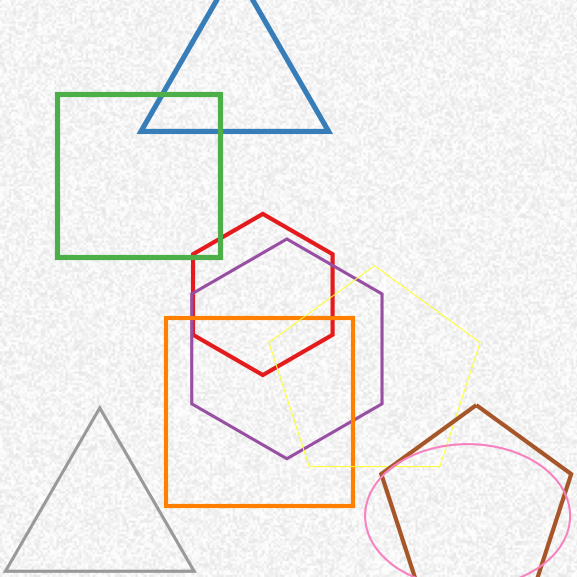[{"shape": "hexagon", "thickness": 2, "radius": 0.7, "center": [0.455, 0.489]}, {"shape": "triangle", "thickness": 2.5, "radius": 0.94, "center": [0.407, 0.865]}, {"shape": "square", "thickness": 2.5, "radius": 0.7, "center": [0.24, 0.695]}, {"shape": "hexagon", "thickness": 1.5, "radius": 0.95, "center": [0.497, 0.395]}, {"shape": "square", "thickness": 2, "radius": 0.81, "center": [0.45, 0.286]}, {"shape": "pentagon", "thickness": 0.5, "radius": 0.96, "center": [0.648, 0.347]}, {"shape": "pentagon", "thickness": 2, "radius": 0.86, "center": [0.825, 0.125]}, {"shape": "oval", "thickness": 1, "radius": 0.89, "center": [0.81, 0.106]}, {"shape": "triangle", "thickness": 1.5, "radius": 0.94, "center": [0.173, 0.104]}]